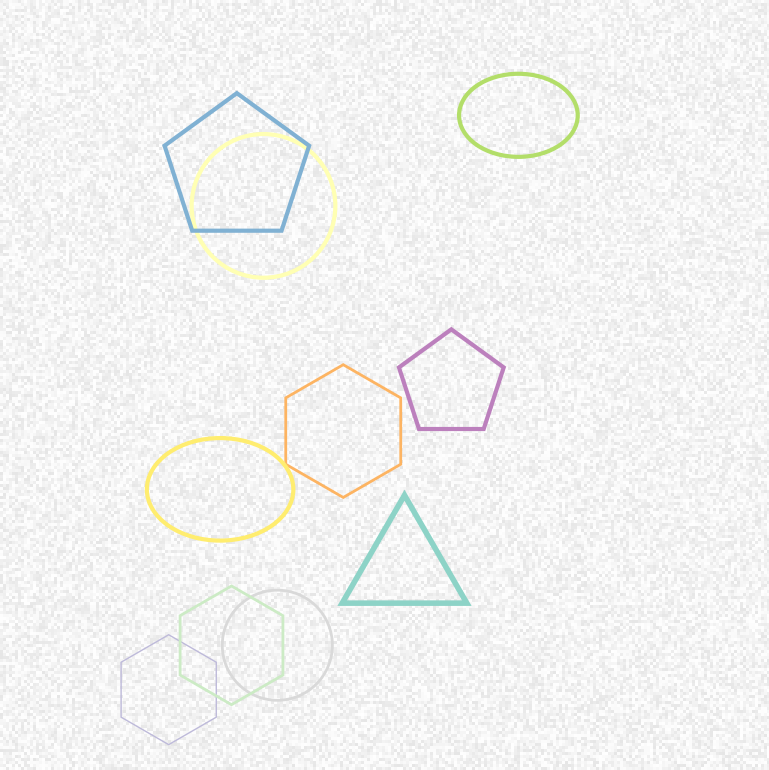[{"shape": "triangle", "thickness": 2, "radius": 0.47, "center": [0.525, 0.263]}, {"shape": "circle", "thickness": 1.5, "radius": 0.47, "center": [0.342, 0.733]}, {"shape": "hexagon", "thickness": 0.5, "radius": 0.36, "center": [0.219, 0.104]}, {"shape": "pentagon", "thickness": 1.5, "radius": 0.49, "center": [0.308, 0.78]}, {"shape": "hexagon", "thickness": 1, "radius": 0.43, "center": [0.446, 0.44]}, {"shape": "oval", "thickness": 1.5, "radius": 0.39, "center": [0.673, 0.85]}, {"shape": "circle", "thickness": 1, "radius": 0.36, "center": [0.36, 0.162]}, {"shape": "pentagon", "thickness": 1.5, "radius": 0.36, "center": [0.586, 0.501]}, {"shape": "hexagon", "thickness": 1, "radius": 0.39, "center": [0.301, 0.162]}, {"shape": "oval", "thickness": 1.5, "radius": 0.48, "center": [0.286, 0.364]}]